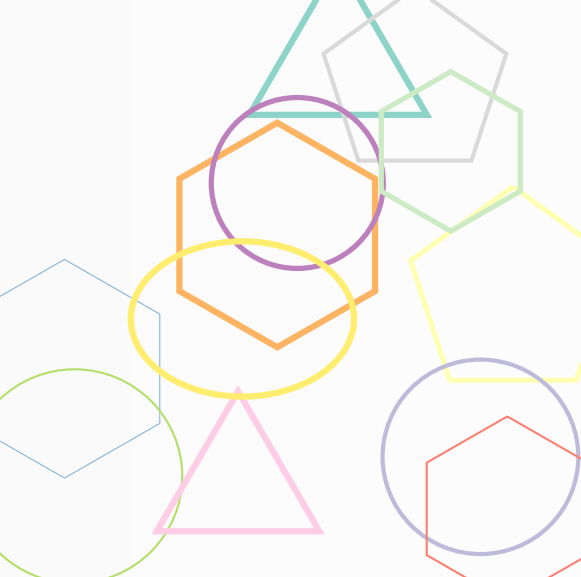[{"shape": "triangle", "thickness": 3, "radius": 0.88, "center": [0.582, 0.888]}, {"shape": "pentagon", "thickness": 2.5, "radius": 0.93, "center": [0.883, 0.491]}, {"shape": "circle", "thickness": 2, "radius": 0.84, "center": [0.827, 0.208]}, {"shape": "hexagon", "thickness": 1, "radius": 0.8, "center": [0.873, 0.118]}, {"shape": "hexagon", "thickness": 0.5, "radius": 0.95, "center": [0.111, 0.361]}, {"shape": "hexagon", "thickness": 3, "radius": 0.97, "center": [0.477, 0.592]}, {"shape": "circle", "thickness": 1, "radius": 0.93, "center": [0.128, 0.174]}, {"shape": "triangle", "thickness": 3, "radius": 0.81, "center": [0.41, 0.16]}, {"shape": "pentagon", "thickness": 2, "radius": 0.83, "center": [0.714, 0.855]}, {"shape": "circle", "thickness": 2.5, "radius": 0.74, "center": [0.511, 0.682]}, {"shape": "hexagon", "thickness": 2.5, "radius": 0.69, "center": [0.776, 0.737]}, {"shape": "oval", "thickness": 3, "radius": 0.96, "center": [0.417, 0.447]}]